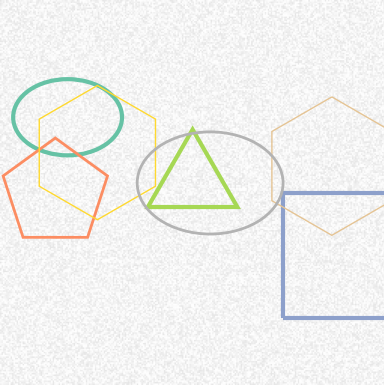[{"shape": "oval", "thickness": 3, "radius": 0.71, "center": [0.176, 0.695]}, {"shape": "pentagon", "thickness": 2, "radius": 0.71, "center": [0.144, 0.499]}, {"shape": "square", "thickness": 3, "radius": 0.81, "center": [0.896, 0.336]}, {"shape": "triangle", "thickness": 3, "radius": 0.67, "center": [0.5, 0.529]}, {"shape": "hexagon", "thickness": 1, "radius": 0.87, "center": [0.253, 0.604]}, {"shape": "hexagon", "thickness": 1, "radius": 0.9, "center": [0.862, 0.569]}, {"shape": "oval", "thickness": 2, "radius": 0.95, "center": [0.546, 0.525]}]